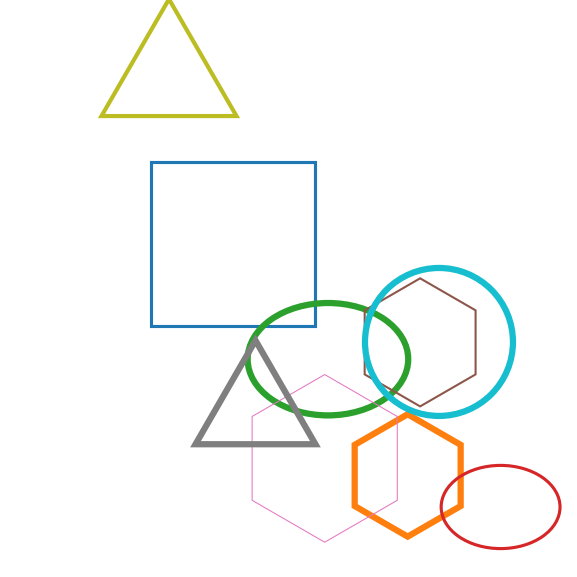[{"shape": "square", "thickness": 1.5, "radius": 0.71, "center": [0.403, 0.577]}, {"shape": "hexagon", "thickness": 3, "radius": 0.53, "center": [0.706, 0.176]}, {"shape": "oval", "thickness": 3, "radius": 0.7, "center": [0.568, 0.377]}, {"shape": "oval", "thickness": 1.5, "radius": 0.51, "center": [0.867, 0.121]}, {"shape": "hexagon", "thickness": 1, "radius": 0.55, "center": [0.727, 0.406]}, {"shape": "hexagon", "thickness": 0.5, "radius": 0.73, "center": [0.562, 0.205]}, {"shape": "triangle", "thickness": 3, "radius": 0.6, "center": [0.442, 0.29]}, {"shape": "triangle", "thickness": 2, "radius": 0.67, "center": [0.293, 0.866]}, {"shape": "circle", "thickness": 3, "radius": 0.64, "center": [0.76, 0.407]}]